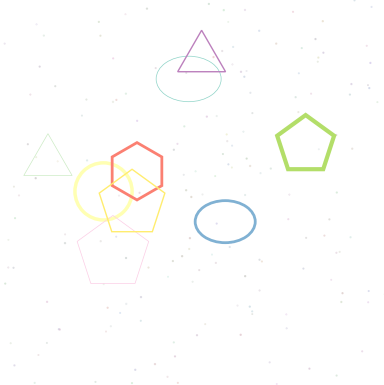[{"shape": "oval", "thickness": 0.5, "radius": 0.42, "center": [0.49, 0.795]}, {"shape": "circle", "thickness": 2.5, "radius": 0.37, "center": [0.269, 0.503]}, {"shape": "hexagon", "thickness": 2, "radius": 0.37, "center": [0.356, 0.555]}, {"shape": "oval", "thickness": 2, "radius": 0.39, "center": [0.585, 0.424]}, {"shape": "pentagon", "thickness": 3, "radius": 0.39, "center": [0.794, 0.623]}, {"shape": "pentagon", "thickness": 0.5, "radius": 0.49, "center": [0.293, 0.343]}, {"shape": "triangle", "thickness": 1, "radius": 0.36, "center": [0.524, 0.85]}, {"shape": "triangle", "thickness": 0.5, "radius": 0.36, "center": [0.125, 0.58]}, {"shape": "pentagon", "thickness": 1, "radius": 0.45, "center": [0.343, 0.471]}]